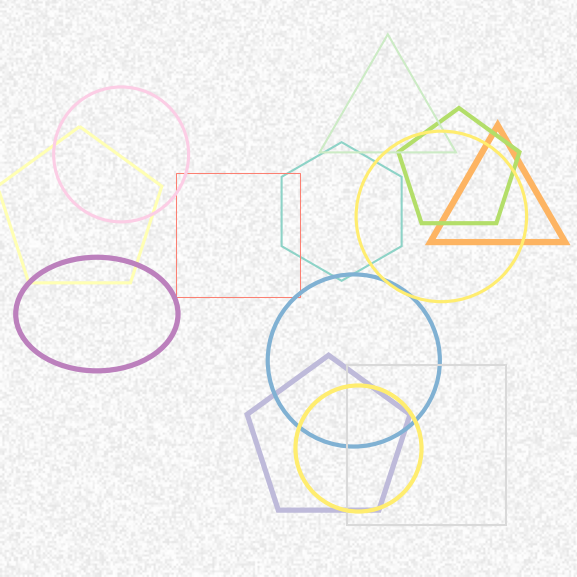[{"shape": "hexagon", "thickness": 1, "radius": 0.6, "center": [0.592, 0.633]}, {"shape": "pentagon", "thickness": 1.5, "radius": 0.75, "center": [0.138, 0.63]}, {"shape": "pentagon", "thickness": 2.5, "radius": 0.74, "center": [0.569, 0.236]}, {"shape": "square", "thickness": 0.5, "radius": 0.54, "center": [0.412, 0.591]}, {"shape": "circle", "thickness": 2, "radius": 0.75, "center": [0.613, 0.375]}, {"shape": "triangle", "thickness": 3, "radius": 0.67, "center": [0.862, 0.647]}, {"shape": "pentagon", "thickness": 2, "radius": 0.55, "center": [0.795, 0.702]}, {"shape": "circle", "thickness": 1.5, "radius": 0.58, "center": [0.21, 0.732]}, {"shape": "square", "thickness": 1, "radius": 0.69, "center": [0.738, 0.228]}, {"shape": "oval", "thickness": 2.5, "radius": 0.7, "center": [0.168, 0.455]}, {"shape": "triangle", "thickness": 1, "radius": 0.68, "center": [0.672, 0.803]}, {"shape": "circle", "thickness": 2, "radius": 0.55, "center": [0.621, 0.223]}, {"shape": "circle", "thickness": 1.5, "radius": 0.74, "center": [0.764, 0.624]}]